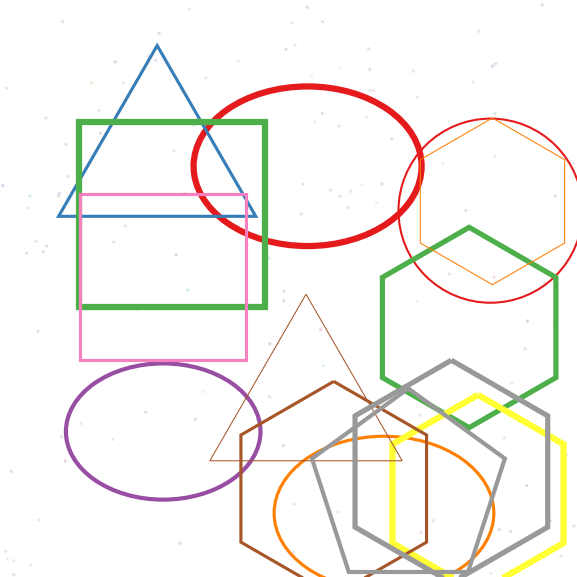[{"shape": "circle", "thickness": 1, "radius": 0.8, "center": [0.849, 0.634]}, {"shape": "oval", "thickness": 3, "radius": 0.99, "center": [0.533, 0.711]}, {"shape": "triangle", "thickness": 1.5, "radius": 0.99, "center": [0.272, 0.723]}, {"shape": "square", "thickness": 3, "radius": 0.8, "center": [0.298, 0.628]}, {"shape": "hexagon", "thickness": 2.5, "radius": 0.87, "center": [0.812, 0.432]}, {"shape": "oval", "thickness": 2, "radius": 0.84, "center": [0.283, 0.252]}, {"shape": "oval", "thickness": 1.5, "radius": 0.95, "center": [0.665, 0.111]}, {"shape": "hexagon", "thickness": 0.5, "radius": 0.72, "center": [0.853, 0.651]}, {"shape": "hexagon", "thickness": 3, "radius": 0.86, "center": [0.828, 0.144]}, {"shape": "triangle", "thickness": 0.5, "radius": 0.96, "center": [0.53, 0.297]}, {"shape": "hexagon", "thickness": 1.5, "radius": 0.93, "center": [0.578, 0.153]}, {"shape": "square", "thickness": 1.5, "radius": 0.72, "center": [0.282, 0.52]}, {"shape": "hexagon", "thickness": 2.5, "radius": 0.96, "center": [0.782, 0.183]}, {"shape": "pentagon", "thickness": 2, "radius": 0.88, "center": [0.707, 0.151]}]